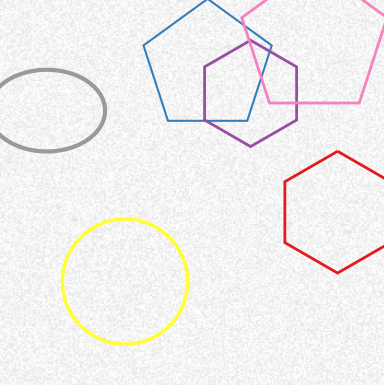[{"shape": "hexagon", "thickness": 2, "radius": 0.79, "center": [0.877, 0.449]}, {"shape": "pentagon", "thickness": 1.5, "radius": 0.88, "center": [0.539, 0.828]}, {"shape": "hexagon", "thickness": 2, "radius": 0.69, "center": [0.651, 0.757]}, {"shape": "circle", "thickness": 2.5, "radius": 0.81, "center": [0.325, 0.268]}, {"shape": "pentagon", "thickness": 2, "radius": 0.99, "center": [0.817, 0.893]}, {"shape": "oval", "thickness": 3, "radius": 0.76, "center": [0.121, 0.713]}]